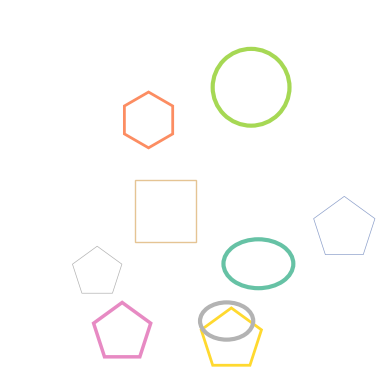[{"shape": "oval", "thickness": 3, "radius": 0.45, "center": [0.671, 0.315]}, {"shape": "hexagon", "thickness": 2, "radius": 0.36, "center": [0.386, 0.688]}, {"shape": "pentagon", "thickness": 0.5, "radius": 0.42, "center": [0.894, 0.406]}, {"shape": "pentagon", "thickness": 2.5, "radius": 0.39, "center": [0.317, 0.136]}, {"shape": "circle", "thickness": 3, "radius": 0.5, "center": [0.652, 0.773]}, {"shape": "pentagon", "thickness": 2, "radius": 0.41, "center": [0.601, 0.118]}, {"shape": "square", "thickness": 1, "radius": 0.4, "center": [0.43, 0.452]}, {"shape": "oval", "thickness": 3, "radius": 0.35, "center": [0.589, 0.166]}, {"shape": "pentagon", "thickness": 0.5, "radius": 0.34, "center": [0.252, 0.293]}]